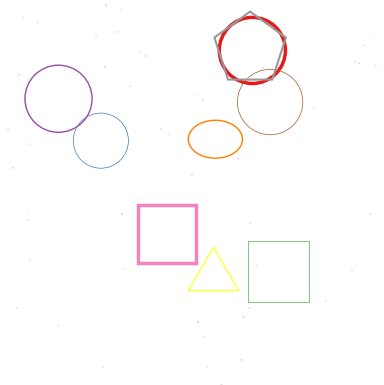[{"shape": "circle", "thickness": 2.5, "radius": 0.43, "center": [0.655, 0.869]}, {"shape": "circle", "thickness": 0.5, "radius": 0.36, "center": [0.262, 0.635]}, {"shape": "square", "thickness": 0.5, "radius": 0.4, "center": [0.724, 0.294]}, {"shape": "circle", "thickness": 1, "radius": 0.44, "center": [0.152, 0.744]}, {"shape": "oval", "thickness": 1, "radius": 0.35, "center": [0.559, 0.638]}, {"shape": "triangle", "thickness": 1, "radius": 0.38, "center": [0.555, 0.283]}, {"shape": "circle", "thickness": 0.5, "radius": 0.42, "center": [0.702, 0.735]}, {"shape": "square", "thickness": 2.5, "radius": 0.38, "center": [0.433, 0.393]}, {"shape": "pentagon", "thickness": 1.5, "radius": 0.49, "center": [0.65, 0.872]}]